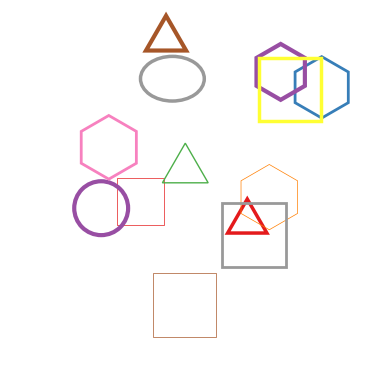[{"shape": "triangle", "thickness": 2.5, "radius": 0.29, "center": [0.642, 0.424]}, {"shape": "square", "thickness": 0.5, "radius": 0.31, "center": [0.365, 0.478]}, {"shape": "hexagon", "thickness": 2, "radius": 0.4, "center": [0.836, 0.773]}, {"shape": "triangle", "thickness": 1, "radius": 0.34, "center": [0.481, 0.559]}, {"shape": "circle", "thickness": 3, "radius": 0.35, "center": [0.263, 0.459]}, {"shape": "hexagon", "thickness": 3, "radius": 0.36, "center": [0.729, 0.813]}, {"shape": "hexagon", "thickness": 0.5, "radius": 0.42, "center": [0.699, 0.488]}, {"shape": "square", "thickness": 2.5, "radius": 0.4, "center": [0.754, 0.768]}, {"shape": "triangle", "thickness": 3, "radius": 0.3, "center": [0.431, 0.899]}, {"shape": "square", "thickness": 0.5, "radius": 0.41, "center": [0.479, 0.207]}, {"shape": "hexagon", "thickness": 2, "radius": 0.41, "center": [0.283, 0.617]}, {"shape": "square", "thickness": 2, "radius": 0.42, "center": [0.66, 0.39]}, {"shape": "oval", "thickness": 2.5, "radius": 0.41, "center": [0.448, 0.796]}]